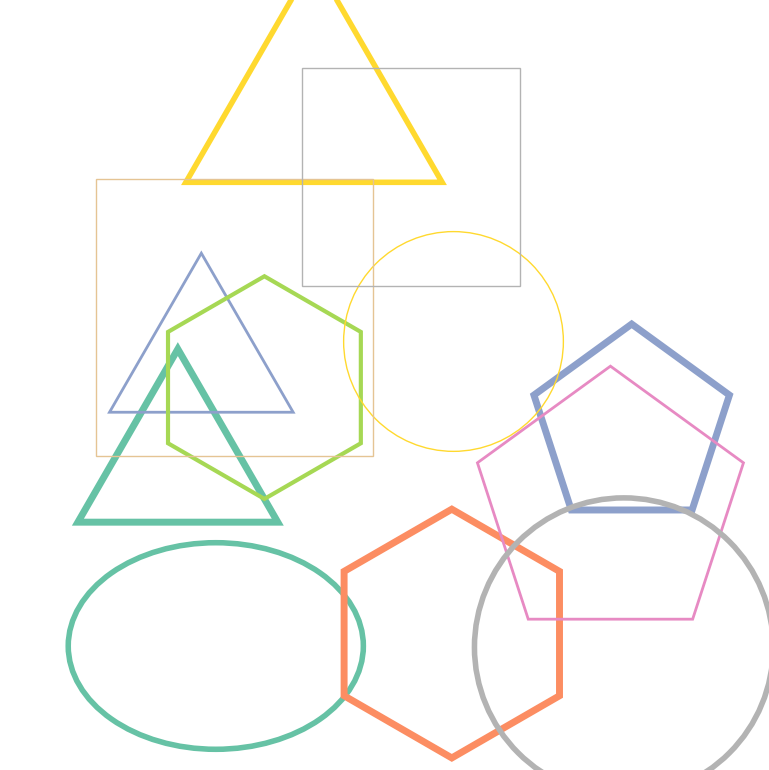[{"shape": "oval", "thickness": 2, "radius": 0.96, "center": [0.28, 0.161]}, {"shape": "triangle", "thickness": 2.5, "radius": 0.75, "center": [0.231, 0.397]}, {"shape": "hexagon", "thickness": 2.5, "radius": 0.81, "center": [0.587, 0.177]}, {"shape": "pentagon", "thickness": 2.5, "radius": 0.67, "center": [0.82, 0.446]}, {"shape": "triangle", "thickness": 1, "radius": 0.69, "center": [0.261, 0.533]}, {"shape": "pentagon", "thickness": 1, "radius": 0.91, "center": [0.793, 0.343]}, {"shape": "hexagon", "thickness": 1.5, "radius": 0.72, "center": [0.343, 0.497]}, {"shape": "circle", "thickness": 0.5, "radius": 0.71, "center": [0.589, 0.557]}, {"shape": "triangle", "thickness": 2, "radius": 0.96, "center": [0.408, 0.859]}, {"shape": "square", "thickness": 0.5, "radius": 0.9, "center": [0.305, 0.588]}, {"shape": "square", "thickness": 0.5, "radius": 0.71, "center": [0.534, 0.77]}, {"shape": "circle", "thickness": 2, "radius": 0.97, "center": [0.81, 0.159]}]